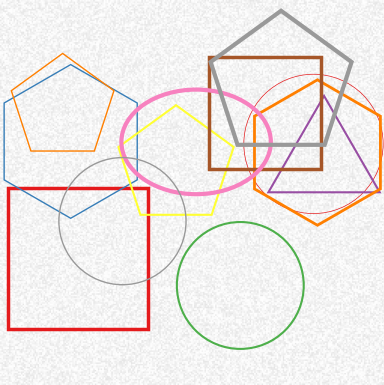[{"shape": "square", "thickness": 2.5, "radius": 0.91, "center": [0.202, 0.33]}, {"shape": "circle", "thickness": 0.5, "radius": 0.9, "center": [0.814, 0.626]}, {"shape": "hexagon", "thickness": 1, "radius": 1.0, "center": [0.184, 0.633]}, {"shape": "circle", "thickness": 1.5, "radius": 0.82, "center": [0.624, 0.259]}, {"shape": "triangle", "thickness": 1.5, "radius": 0.83, "center": [0.842, 0.584]}, {"shape": "hexagon", "thickness": 2, "radius": 0.94, "center": [0.825, 0.604]}, {"shape": "pentagon", "thickness": 1, "radius": 0.7, "center": [0.163, 0.721]}, {"shape": "pentagon", "thickness": 1.5, "radius": 0.79, "center": [0.457, 0.569]}, {"shape": "square", "thickness": 2.5, "radius": 0.73, "center": [0.688, 0.706]}, {"shape": "oval", "thickness": 3, "radius": 0.97, "center": [0.509, 0.631]}, {"shape": "circle", "thickness": 1, "radius": 0.83, "center": [0.318, 0.426]}, {"shape": "pentagon", "thickness": 3, "radius": 0.96, "center": [0.73, 0.78]}]